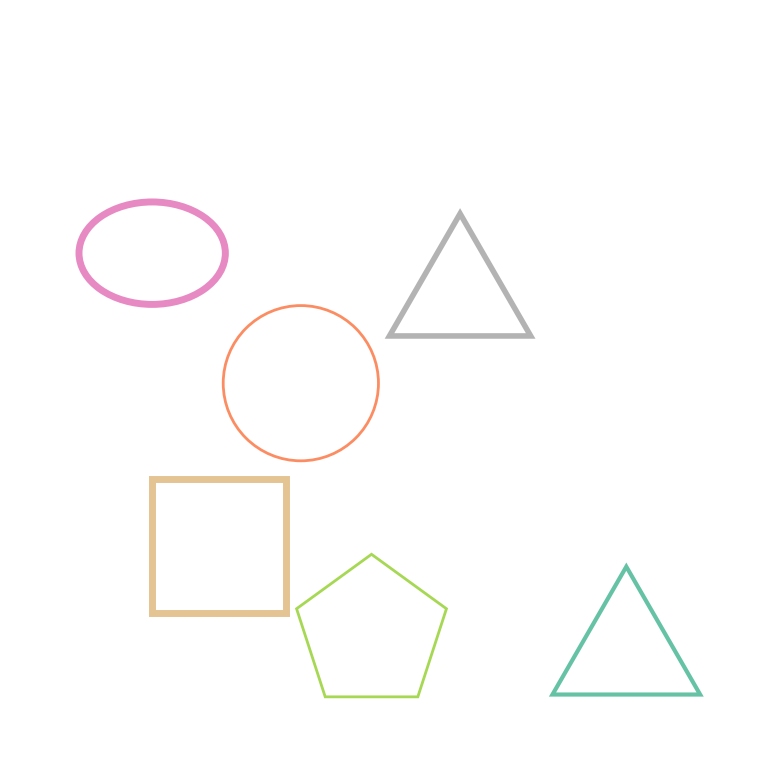[{"shape": "triangle", "thickness": 1.5, "radius": 0.55, "center": [0.813, 0.153]}, {"shape": "circle", "thickness": 1, "radius": 0.5, "center": [0.391, 0.502]}, {"shape": "oval", "thickness": 2.5, "radius": 0.48, "center": [0.198, 0.671]}, {"shape": "pentagon", "thickness": 1, "radius": 0.51, "center": [0.482, 0.178]}, {"shape": "square", "thickness": 2.5, "radius": 0.43, "center": [0.285, 0.291]}, {"shape": "triangle", "thickness": 2, "radius": 0.53, "center": [0.598, 0.617]}]